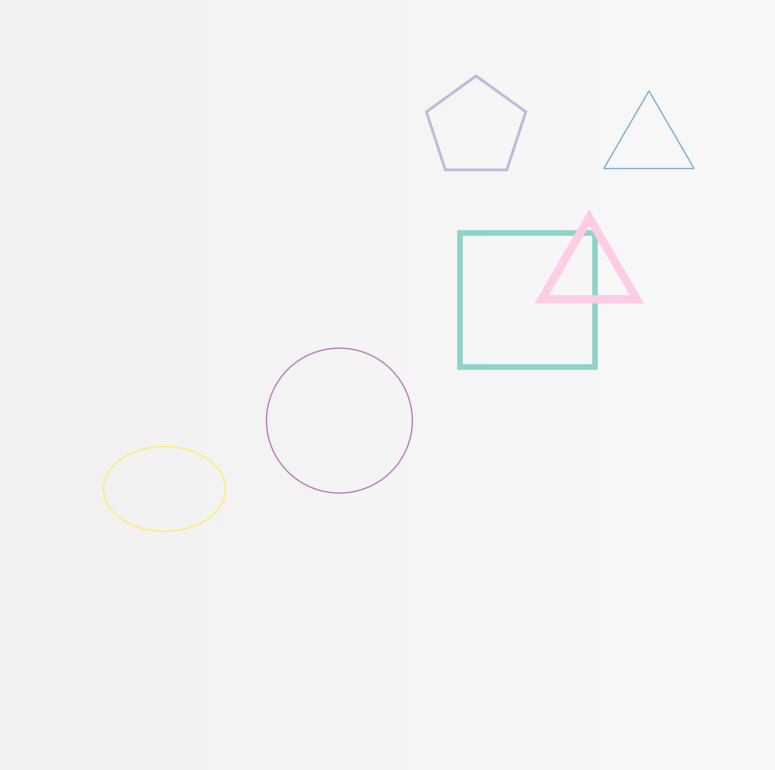[{"shape": "square", "thickness": 2, "radius": 0.44, "center": [0.681, 0.61]}, {"shape": "pentagon", "thickness": 1, "radius": 0.34, "center": [0.614, 0.834]}, {"shape": "triangle", "thickness": 0.5, "radius": 0.34, "center": [0.837, 0.815]}, {"shape": "triangle", "thickness": 3, "radius": 0.35, "center": [0.76, 0.647]}, {"shape": "circle", "thickness": 0.5, "radius": 0.47, "center": [0.438, 0.454]}, {"shape": "oval", "thickness": 0.5, "radius": 0.39, "center": [0.212, 0.365]}]